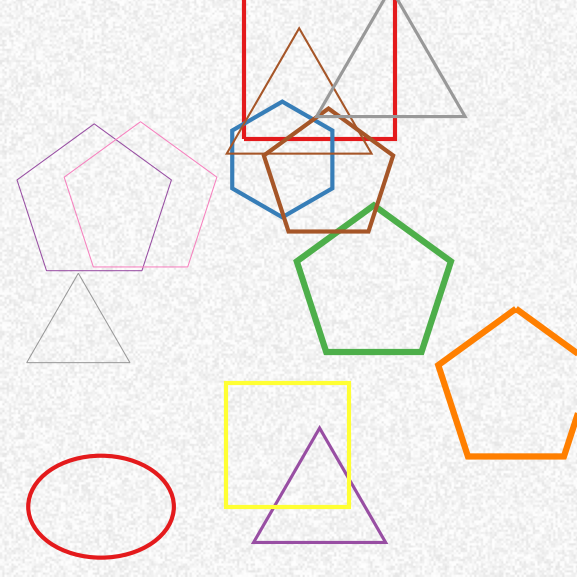[{"shape": "oval", "thickness": 2, "radius": 0.63, "center": [0.175, 0.122]}, {"shape": "square", "thickness": 2, "radius": 0.65, "center": [0.554, 0.889]}, {"shape": "hexagon", "thickness": 2, "radius": 0.5, "center": [0.489, 0.723]}, {"shape": "pentagon", "thickness": 3, "radius": 0.7, "center": [0.647, 0.503]}, {"shape": "triangle", "thickness": 1.5, "radius": 0.66, "center": [0.553, 0.126]}, {"shape": "pentagon", "thickness": 0.5, "radius": 0.7, "center": [0.163, 0.644]}, {"shape": "pentagon", "thickness": 3, "radius": 0.71, "center": [0.893, 0.323]}, {"shape": "square", "thickness": 2, "radius": 0.54, "center": [0.498, 0.228]}, {"shape": "pentagon", "thickness": 2, "radius": 0.59, "center": [0.569, 0.693]}, {"shape": "triangle", "thickness": 1, "radius": 0.72, "center": [0.518, 0.805]}, {"shape": "pentagon", "thickness": 0.5, "radius": 0.7, "center": [0.243, 0.649]}, {"shape": "triangle", "thickness": 0.5, "radius": 0.52, "center": [0.136, 0.423]}, {"shape": "triangle", "thickness": 1.5, "radius": 0.74, "center": [0.677, 0.872]}]